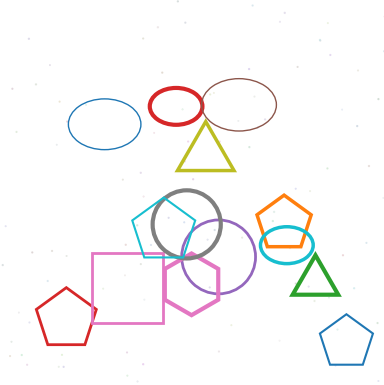[{"shape": "oval", "thickness": 1, "radius": 0.47, "center": [0.272, 0.677]}, {"shape": "pentagon", "thickness": 1.5, "radius": 0.36, "center": [0.9, 0.111]}, {"shape": "pentagon", "thickness": 2.5, "radius": 0.37, "center": [0.738, 0.419]}, {"shape": "triangle", "thickness": 3, "radius": 0.34, "center": [0.819, 0.269]}, {"shape": "pentagon", "thickness": 2, "radius": 0.41, "center": [0.172, 0.171]}, {"shape": "oval", "thickness": 3, "radius": 0.34, "center": [0.457, 0.724]}, {"shape": "circle", "thickness": 2, "radius": 0.48, "center": [0.568, 0.333]}, {"shape": "oval", "thickness": 1, "radius": 0.49, "center": [0.621, 0.728]}, {"shape": "square", "thickness": 2, "radius": 0.46, "center": [0.331, 0.252]}, {"shape": "hexagon", "thickness": 3, "radius": 0.4, "center": [0.498, 0.262]}, {"shape": "circle", "thickness": 3, "radius": 0.44, "center": [0.485, 0.417]}, {"shape": "triangle", "thickness": 2.5, "radius": 0.42, "center": [0.534, 0.599]}, {"shape": "oval", "thickness": 2.5, "radius": 0.34, "center": [0.745, 0.363]}, {"shape": "pentagon", "thickness": 1.5, "radius": 0.43, "center": [0.425, 0.401]}]